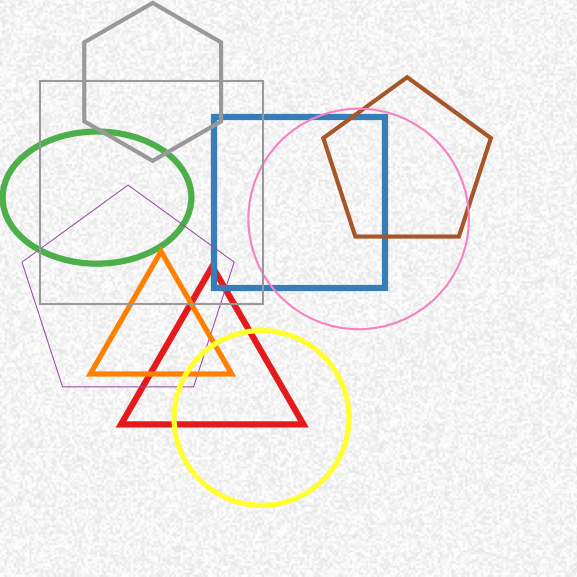[{"shape": "triangle", "thickness": 3, "radius": 0.91, "center": [0.368, 0.355]}, {"shape": "square", "thickness": 3, "radius": 0.74, "center": [0.519, 0.648]}, {"shape": "oval", "thickness": 3, "radius": 0.82, "center": [0.168, 0.657]}, {"shape": "pentagon", "thickness": 0.5, "radius": 0.97, "center": [0.222, 0.486]}, {"shape": "triangle", "thickness": 2.5, "radius": 0.71, "center": [0.279, 0.422]}, {"shape": "circle", "thickness": 2.5, "radius": 0.76, "center": [0.453, 0.275]}, {"shape": "pentagon", "thickness": 2, "radius": 0.76, "center": [0.705, 0.713]}, {"shape": "circle", "thickness": 1, "radius": 0.95, "center": [0.621, 0.62]}, {"shape": "square", "thickness": 1, "radius": 0.96, "center": [0.262, 0.666]}, {"shape": "hexagon", "thickness": 2, "radius": 0.68, "center": [0.264, 0.857]}]